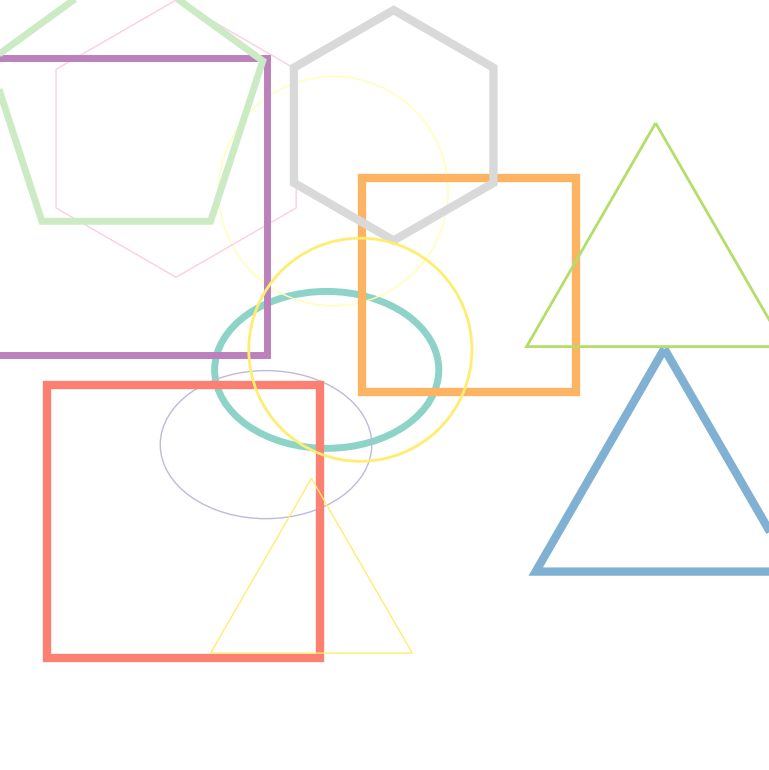[{"shape": "oval", "thickness": 2.5, "radius": 0.73, "center": [0.424, 0.52]}, {"shape": "circle", "thickness": 0.5, "radius": 0.74, "center": [0.433, 0.752]}, {"shape": "oval", "thickness": 0.5, "radius": 0.69, "center": [0.345, 0.423]}, {"shape": "square", "thickness": 3, "radius": 0.89, "center": [0.239, 0.323]}, {"shape": "triangle", "thickness": 3, "radius": 0.96, "center": [0.863, 0.354]}, {"shape": "square", "thickness": 3, "radius": 0.69, "center": [0.609, 0.63]}, {"shape": "triangle", "thickness": 1, "radius": 0.97, "center": [0.851, 0.647]}, {"shape": "hexagon", "thickness": 0.5, "radius": 0.9, "center": [0.229, 0.82]}, {"shape": "hexagon", "thickness": 3, "radius": 0.75, "center": [0.511, 0.837]}, {"shape": "square", "thickness": 2.5, "radius": 0.97, "center": [0.154, 0.732]}, {"shape": "pentagon", "thickness": 2.5, "radius": 0.93, "center": [0.164, 0.863]}, {"shape": "triangle", "thickness": 0.5, "radius": 0.76, "center": [0.404, 0.227]}, {"shape": "circle", "thickness": 1, "radius": 0.72, "center": [0.468, 0.546]}]